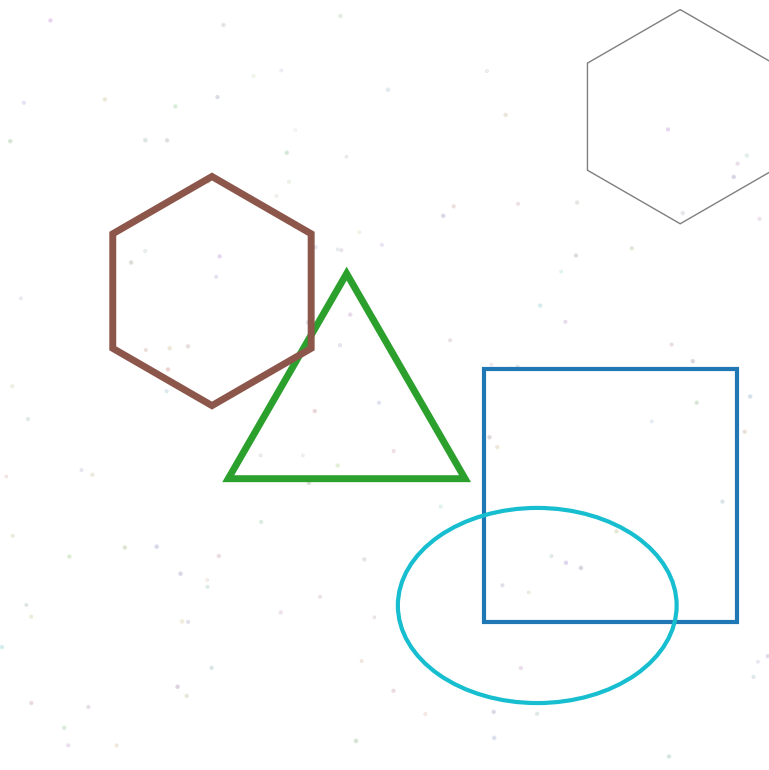[{"shape": "square", "thickness": 1.5, "radius": 0.82, "center": [0.793, 0.356]}, {"shape": "triangle", "thickness": 2.5, "radius": 0.89, "center": [0.45, 0.467]}, {"shape": "hexagon", "thickness": 2.5, "radius": 0.74, "center": [0.275, 0.622]}, {"shape": "hexagon", "thickness": 0.5, "radius": 0.7, "center": [0.883, 0.848]}, {"shape": "oval", "thickness": 1.5, "radius": 0.91, "center": [0.698, 0.214]}]